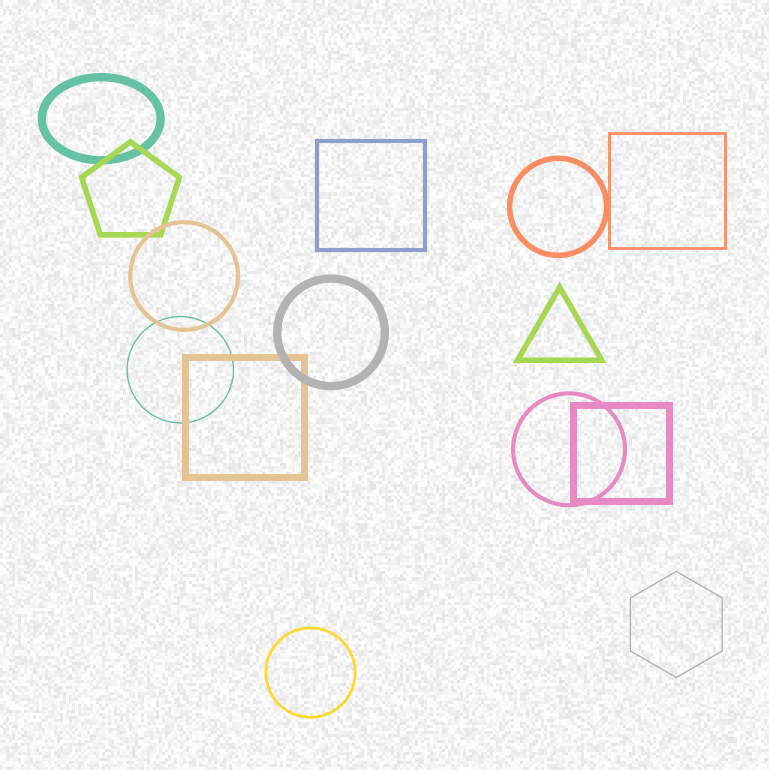[{"shape": "oval", "thickness": 3, "radius": 0.39, "center": [0.131, 0.846]}, {"shape": "circle", "thickness": 0.5, "radius": 0.35, "center": [0.234, 0.52]}, {"shape": "square", "thickness": 1, "radius": 0.38, "center": [0.867, 0.753]}, {"shape": "circle", "thickness": 2, "radius": 0.32, "center": [0.725, 0.731]}, {"shape": "square", "thickness": 1.5, "radius": 0.35, "center": [0.482, 0.746]}, {"shape": "square", "thickness": 2.5, "radius": 0.31, "center": [0.807, 0.412]}, {"shape": "circle", "thickness": 1.5, "radius": 0.36, "center": [0.739, 0.416]}, {"shape": "triangle", "thickness": 2, "radius": 0.32, "center": [0.727, 0.564]}, {"shape": "pentagon", "thickness": 2, "radius": 0.33, "center": [0.169, 0.749]}, {"shape": "circle", "thickness": 1, "radius": 0.29, "center": [0.403, 0.126]}, {"shape": "square", "thickness": 2.5, "radius": 0.39, "center": [0.317, 0.459]}, {"shape": "circle", "thickness": 1.5, "radius": 0.35, "center": [0.239, 0.642]}, {"shape": "circle", "thickness": 3, "radius": 0.35, "center": [0.43, 0.568]}, {"shape": "hexagon", "thickness": 0.5, "radius": 0.34, "center": [0.878, 0.189]}]